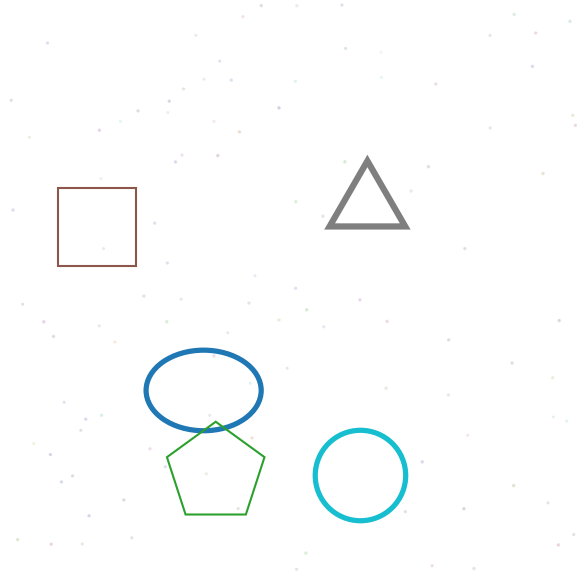[{"shape": "oval", "thickness": 2.5, "radius": 0.5, "center": [0.353, 0.323]}, {"shape": "pentagon", "thickness": 1, "radius": 0.44, "center": [0.374, 0.18]}, {"shape": "square", "thickness": 1, "radius": 0.34, "center": [0.168, 0.606]}, {"shape": "triangle", "thickness": 3, "radius": 0.38, "center": [0.636, 0.645]}, {"shape": "circle", "thickness": 2.5, "radius": 0.39, "center": [0.624, 0.176]}]